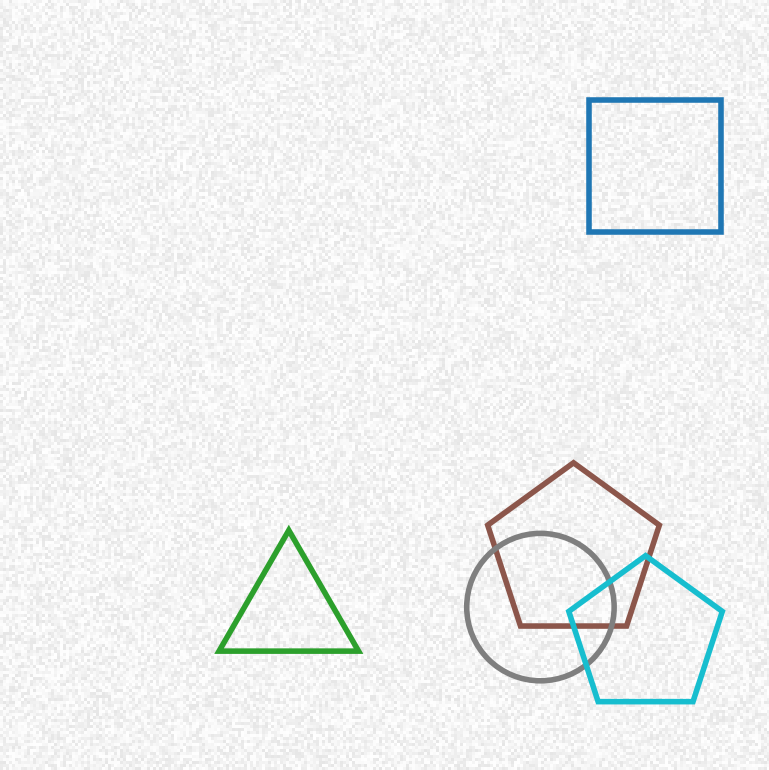[{"shape": "square", "thickness": 2, "radius": 0.43, "center": [0.85, 0.784]}, {"shape": "triangle", "thickness": 2, "radius": 0.52, "center": [0.375, 0.207]}, {"shape": "pentagon", "thickness": 2, "radius": 0.59, "center": [0.745, 0.282]}, {"shape": "circle", "thickness": 2, "radius": 0.48, "center": [0.702, 0.212]}, {"shape": "pentagon", "thickness": 2, "radius": 0.52, "center": [0.838, 0.174]}]